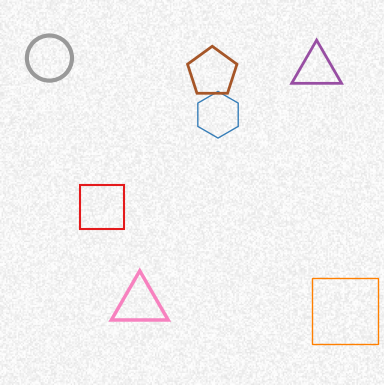[{"shape": "square", "thickness": 1.5, "radius": 0.29, "center": [0.264, 0.463]}, {"shape": "hexagon", "thickness": 1, "radius": 0.3, "center": [0.566, 0.702]}, {"shape": "triangle", "thickness": 2, "radius": 0.37, "center": [0.822, 0.821]}, {"shape": "square", "thickness": 1, "radius": 0.43, "center": [0.897, 0.193]}, {"shape": "pentagon", "thickness": 2, "radius": 0.34, "center": [0.551, 0.812]}, {"shape": "triangle", "thickness": 2.5, "radius": 0.43, "center": [0.363, 0.211]}, {"shape": "circle", "thickness": 3, "radius": 0.29, "center": [0.128, 0.849]}]